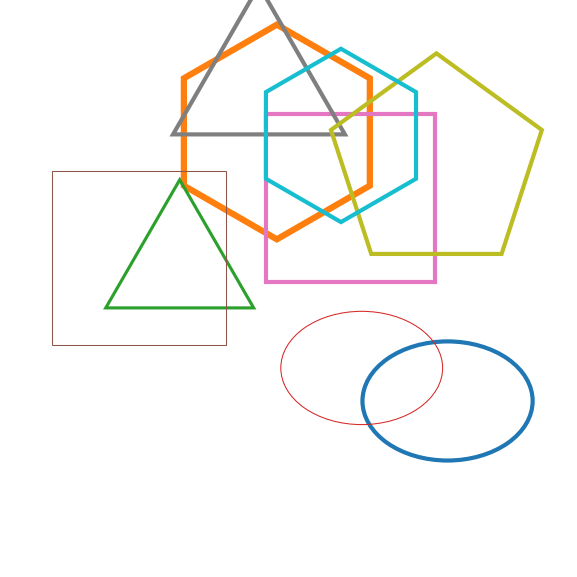[{"shape": "oval", "thickness": 2, "radius": 0.74, "center": [0.775, 0.305]}, {"shape": "hexagon", "thickness": 3, "radius": 0.93, "center": [0.479, 0.771]}, {"shape": "triangle", "thickness": 1.5, "radius": 0.74, "center": [0.311, 0.54]}, {"shape": "oval", "thickness": 0.5, "radius": 0.7, "center": [0.626, 0.362]}, {"shape": "square", "thickness": 0.5, "radius": 0.75, "center": [0.241, 0.552]}, {"shape": "square", "thickness": 2, "radius": 0.73, "center": [0.607, 0.657]}, {"shape": "triangle", "thickness": 2, "radius": 0.86, "center": [0.448, 0.852]}, {"shape": "pentagon", "thickness": 2, "radius": 0.96, "center": [0.756, 0.715]}, {"shape": "hexagon", "thickness": 2, "radius": 0.75, "center": [0.59, 0.765]}]